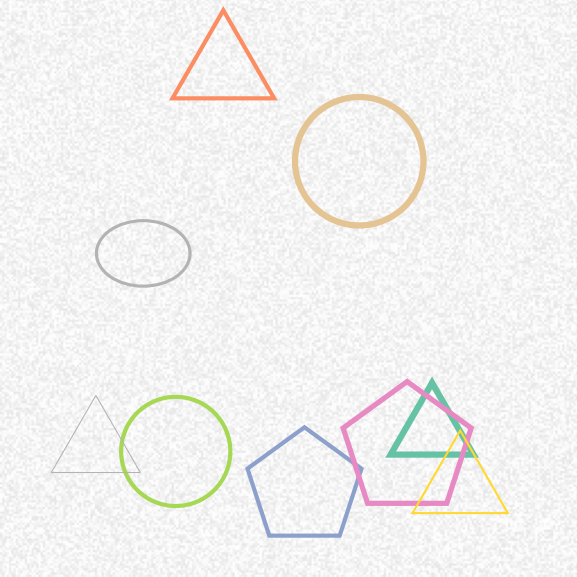[{"shape": "triangle", "thickness": 3, "radius": 0.41, "center": [0.748, 0.253]}, {"shape": "triangle", "thickness": 2, "radius": 0.51, "center": [0.387, 0.88]}, {"shape": "pentagon", "thickness": 2, "radius": 0.52, "center": [0.527, 0.156]}, {"shape": "pentagon", "thickness": 2.5, "radius": 0.58, "center": [0.705, 0.222]}, {"shape": "circle", "thickness": 2, "radius": 0.47, "center": [0.304, 0.217]}, {"shape": "triangle", "thickness": 1, "radius": 0.48, "center": [0.797, 0.158]}, {"shape": "circle", "thickness": 3, "radius": 0.56, "center": [0.622, 0.72]}, {"shape": "triangle", "thickness": 0.5, "radius": 0.45, "center": [0.166, 0.225]}, {"shape": "oval", "thickness": 1.5, "radius": 0.41, "center": [0.248, 0.56]}]